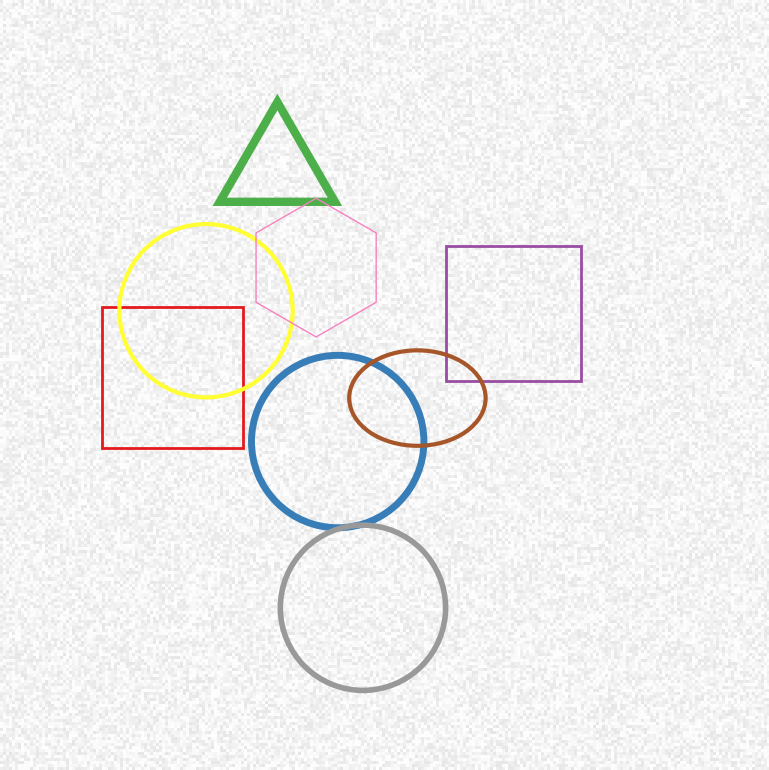[{"shape": "square", "thickness": 1, "radius": 0.46, "center": [0.224, 0.51]}, {"shape": "circle", "thickness": 2.5, "radius": 0.56, "center": [0.439, 0.427]}, {"shape": "triangle", "thickness": 3, "radius": 0.43, "center": [0.36, 0.781]}, {"shape": "square", "thickness": 1, "radius": 0.44, "center": [0.667, 0.593]}, {"shape": "circle", "thickness": 1.5, "radius": 0.56, "center": [0.268, 0.596]}, {"shape": "oval", "thickness": 1.5, "radius": 0.44, "center": [0.542, 0.483]}, {"shape": "hexagon", "thickness": 0.5, "radius": 0.45, "center": [0.411, 0.652]}, {"shape": "circle", "thickness": 2, "radius": 0.54, "center": [0.471, 0.211]}]